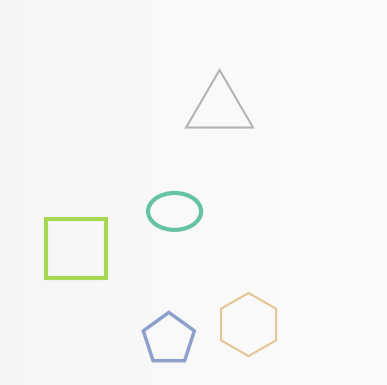[{"shape": "oval", "thickness": 3, "radius": 0.34, "center": [0.451, 0.451]}, {"shape": "pentagon", "thickness": 2.5, "radius": 0.35, "center": [0.436, 0.119]}, {"shape": "square", "thickness": 3, "radius": 0.38, "center": [0.196, 0.353]}, {"shape": "hexagon", "thickness": 1.5, "radius": 0.41, "center": [0.641, 0.157]}, {"shape": "triangle", "thickness": 1.5, "radius": 0.5, "center": [0.567, 0.719]}]